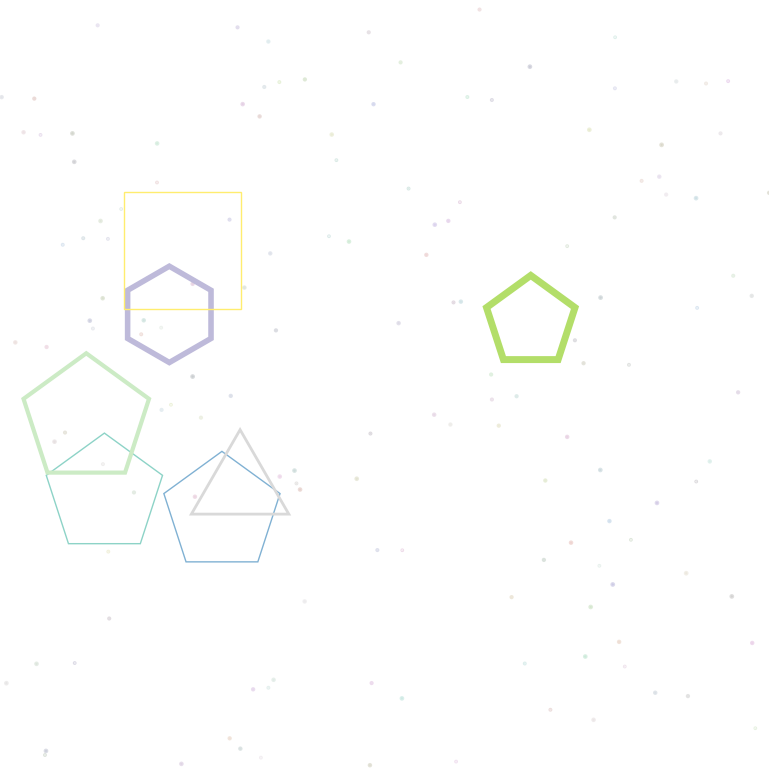[{"shape": "pentagon", "thickness": 0.5, "radius": 0.4, "center": [0.136, 0.358]}, {"shape": "hexagon", "thickness": 2, "radius": 0.31, "center": [0.22, 0.592]}, {"shape": "pentagon", "thickness": 0.5, "radius": 0.4, "center": [0.288, 0.334]}, {"shape": "pentagon", "thickness": 2.5, "radius": 0.3, "center": [0.689, 0.582]}, {"shape": "triangle", "thickness": 1, "radius": 0.37, "center": [0.312, 0.369]}, {"shape": "pentagon", "thickness": 1.5, "radius": 0.43, "center": [0.112, 0.456]}, {"shape": "square", "thickness": 0.5, "radius": 0.38, "center": [0.237, 0.675]}]